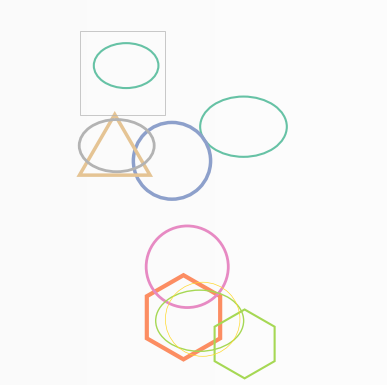[{"shape": "oval", "thickness": 1.5, "radius": 0.56, "center": [0.628, 0.671]}, {"shape": "oval", "thickness": 1.5, "radius": 0.42, "center": [0.325, 0.83]}, {"shape": "hexagon", "thickness": 3, "radius": 0.55, "center": [0.474, 0.176]}, {"shape": "circle", "thickness": 2.5, "radius": 0.5, "center": [0.444, 0.582]}, {"shape": "circle", "thickness": 2, "radius": 0.53, "center": [0.483, 0.307]}, {"shape": "hexagon", "thickness": 1.5, "radius": 0.45, "center": [0.631, 0.107]}, {"shape": "oval", "thickness": 1, "radius": 0.57, "center": [0.515, 0.167]}, {"shape": "circle", "thickness": 0.5, "radius": 0.48, "center": [0.523, 0.171]}, {"shape": "triangle", "thickness": 2.5, "radius": 0.53, "center": [0.296, 0.598]}, {"shape": "square", "thickness": 0.5, "radius": 0.54, "center": [0.316, 0.81]}, {"shape": "oval", "thickness": 2, "radius": 0.48, "center": [0.301, 0.622]}]